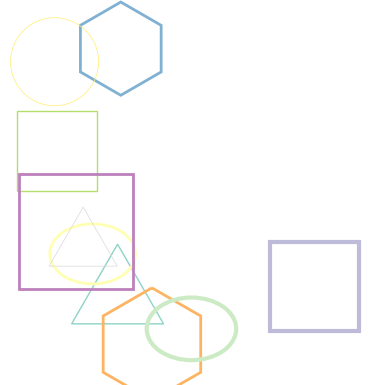[{"shape": "triangle", "thickness": 1, "radius": 0.69, "center": [0.305, 0.228]}, {"shape": "oval", "thickness": 2, "radius": 0.56, "center": [0.241, 0.341]}, {"shape": "square", "thickness": 3, "radius": 0.58, "center": [0.817, 0.255]}, {"shape": "hexagon", "thickness": 2, "radius": 0.61, "center": [0.314, 0.874]}, {"shape": "hexagon", "thickness": 2, "radius": 0.73, "center": [0.395, 0.106]}, {"shape": "square", "thickness": 1, "radius": 0.52, "center": [0.148, 0.608]}, {"shape": "triangle", "thickness": 0.5, "radius": 0.51, "center": [0.216, 0.36]}, {"shape": "square", "thickness": 2, "radius": 0.74, "center": [0.198, 0.398]}, {"shape": "oval", "thickness": 3, "radius": 0.58, "center": [0.497, 0.146]}, {"shape": "circle", "thickness": 0.5, "radius": 0.57, "center": [0.142, 0.84]}]